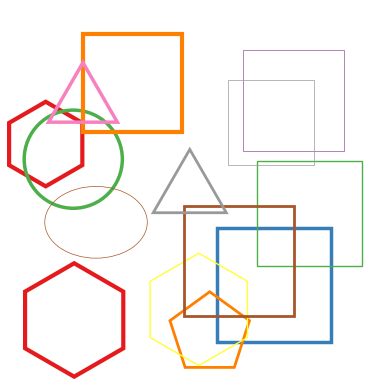[{"shape": "hexagon", "thickness": 3, "radius": 0.74, "center": [0.193, 0.169]}, {"shape": "hexagon", "thickness": 3, "radius": 0.55, "center": [0.119, 0.626]}, {"shape": "square", "thickness": 2.5, "radius": 0.74, "center": [0.712, 0.26]}, {"shape": "square", "thickness": 1, "radius": 0.68, "center": [0.803, 0.445]}, {"shape": "circle", "thickness": 2.5, "radius": 0.64, "center": [0.19, 0.587]}, {"shape": "square", "thickness": 0.5, "radius": 0.66, "center": [0.763, 0.739]}, {"shape": "square", "thickness": 3, "radius": 0.64, "center": [0.345, 0.784]}, {"shape": "pentagon", "thickness": 2, "radius": 0.54, "center": [0.545, 0.134]}, {"shape": "hexagon", "thickness": 1, "radius": 0.73, "center": [0.516, 0.196]}, {"shape": "square", "thickness": 2, "radius": 0.71, "center": [0.62, 0.321]}, {"shape": "oval", "thickness": 0.5, "radius": 0.67, "center": [0.249, 0.423]}, {"shape": "triangle", "thickness": 2.5, "radius": 0.52, "center": [0.215, 0.734]}, {"shape": "square", "thickness": 0.5, "radius": 0.55, "center": [0.704, 0.682]}, {"shape": "triangle", "thickness": 2, "radius": 0.55, "center": [0.493, 0.502]}]